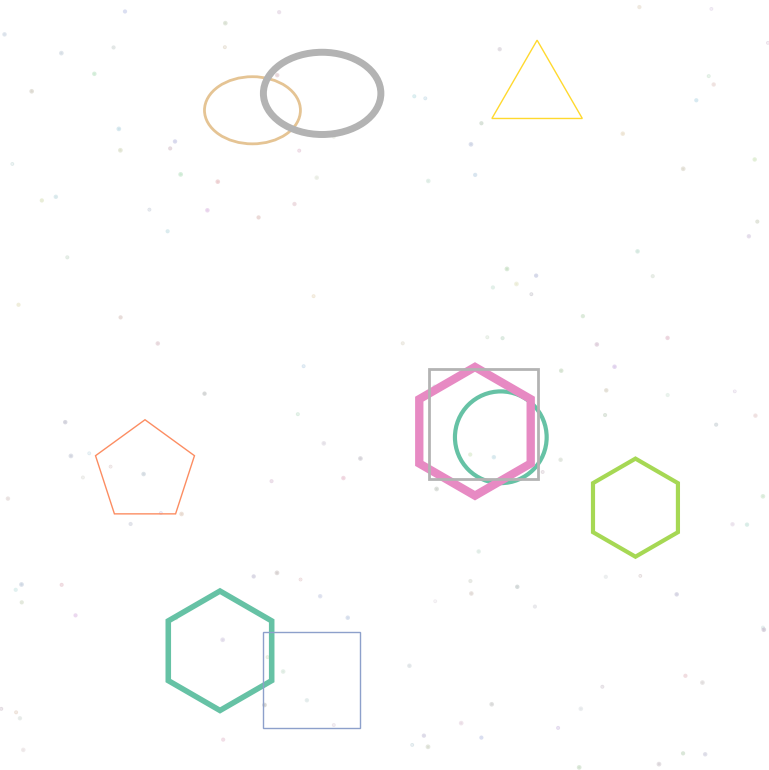[{"shape": "hexagon", "thickness": 2, "radius": 0.39, "center": [0.286, 0.155]}, {"shape": "circle", "thickness": 1.5, "radius": 0.3, "center": [0.65, 0.432]}, {"shape": "pentagon", "thickness": 0.5, "radius": 0.34, "center": [0.188, 0.387]}, {"shape": "square", "thickness": 0.5, "radius": 0.31, "center": [0.404, 0.117]}, {"shape": "hexagon", "thickness": 3, "radius": 0.42, "center": [0.617, 0.44]}, {"shape": "hexagon", "thickness": 1.5, "radius": 0.32, "center": [0.825, 0.341]}, {"shape": "triangle", "thickness": 0.5, "radius": 0.34, "center": [0.698, 0.88]}, {"shape": "oval", "thickness": 1, "radius": 0.31, "center": [0.328, 0.857]}, {"shape": "oval", "thickness": 2.5, "radius": 0.38, "center": [0.418, 0.879]}, {"shape": "square", "thickness": 1, "radius": 0.36, "center": [0.628, 0.449]}]